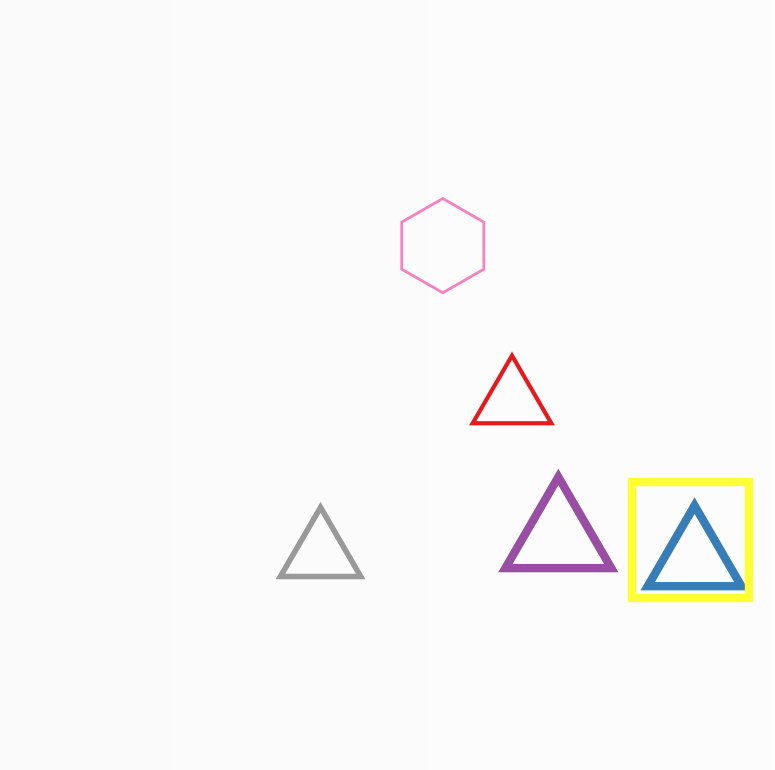[{"shape": "triangle", "thickness": 1.5, "radius": 0.29, "center": [0.661, 0.48]}, {"shape": "triangle", "thickness": 3, "radius": 0.35, "center": [0.896, 0.274]}, {"shape": "triangle", "thickness": 3, "radius": 0.39, "center": [0.72, 0.302]}, {"shape": "square", "thickness": 3, "radius": 0.38, "center": [0.891, 0.298]}, {"shape": "hexagon", "thickness": 1, "radius": 0.31, "center": [0.571, 0.681]}, {"shape": "triangle", "thickness": 2, "radius": 0.3, "center": [0.414, 0.281]}]